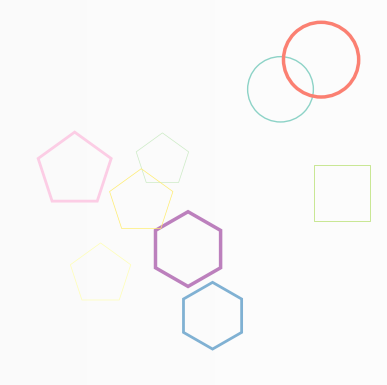[{"shape": "circle", "thickness": 1, "radius": 0.42, "center": [0.724, 0.768]}, {"shape": "pentagon", "thickness": 0.5, "radius": 0.41, "center": [0.26, 0.287]}, {"shape": "circle", "thickness": 2.5, "radius": 0.49, "center": [0.829, 0.845]}, {"shape": "hexagon", "thickness": 2, "radius": 0.43, "center": [0.549, 0.18]}, {"shape": "square", "thickness": 0.5, "radius": 0.36, "center": [0.883, 0.498]}, {"shape": "pentagon", "thickness": 2, "radius": 0.5, "center": [0.193, 0.558]}, {"shape": "hexagon", "thickness": 2.5, "radius": 0.49, "center": [0.485, 0.353]}, {"shape": "pentagon", "thickness": 0.5, "radius": 0.36, "center": [0.419, 0.584]}, {"shape": "pentagon", "thickness": 0.5, "radius": 0.43, "center": [0.365, 0.476]}]